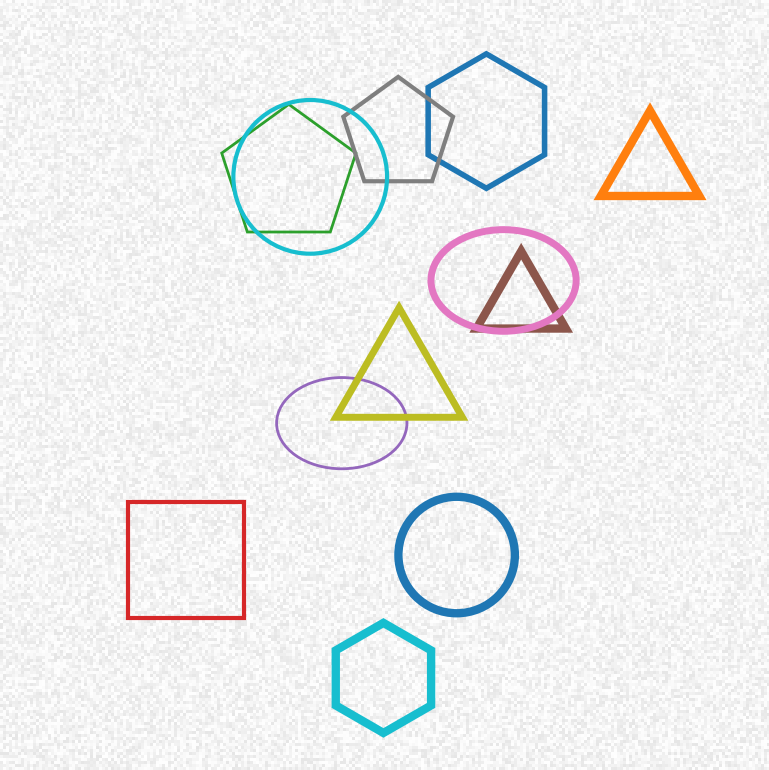[{"shape": "hexagon", "thickness": 2, "radius": 0.44, "center": [0.632, 0.843]}, {"shape": "circle", "thickness": 3, "radius": 0.38, "center": [0.593, 0.279]}, {"shape": "triangle", "thickness": 3, "radius": 0.37, "center": [0.844, 0.782]}, {"shape": "pentagon", "thickness": 1, "radius": 0.46, "center": [0.375, 0.773]}, {"shape": "square", "thickness": 1.5, "radius": 0.38, "center": [0.242, 0.272]}, {"shape": "oval", "thickness": 1, "radius": 0.42, "center": [0.444, 0.45]}, {"shape": "triangle", "thickness": 3, "radius": 0.33, "center": [0.677, 0.607]}, {"shape": "oval", "thickness": 2.5, "radius": 0.47, "center": [0.654, 0.636]}, {"shape": "pentagon", "thickness": 1.5, "radius": 0.37, "center": [0.517, 0.825]}, {"shape": "triangle", "thickness": 2.5, "radius": 0.47, "center": [0.518, 0.506]}, {"shape": "circle", "thickness": 1.5, "radius": 0.5, "center": [0.403, 0.77]}, {"shape": "hexagon", "thickness": 3, "radius": 0.36, "center": [0.498, 0.12]}]